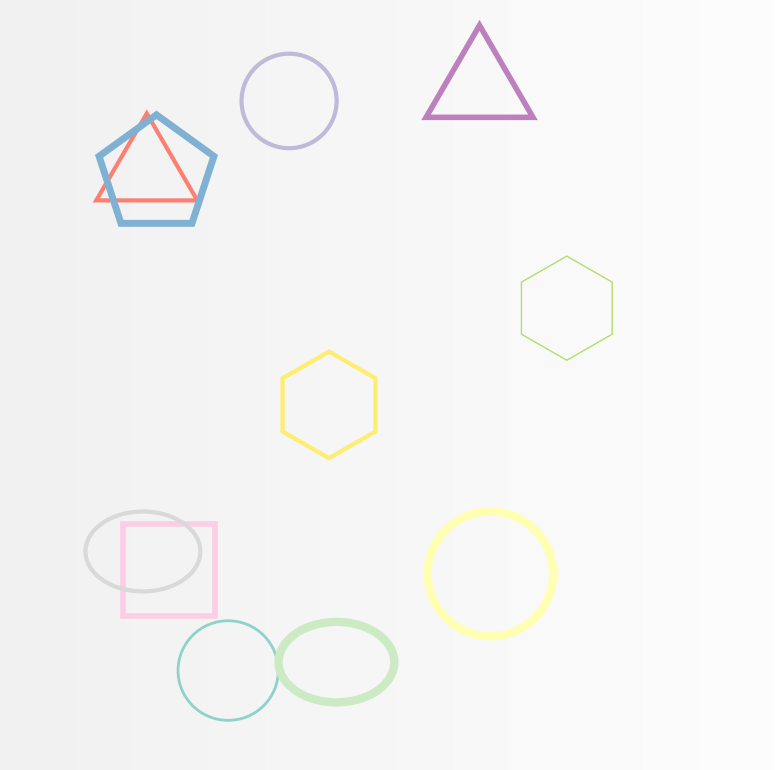[{"shape": "circle", "thickness": 1, "radius": 0.32, "center": [0.294, 0.129]}, {"shape": "circle", "thickness": 3, "radius": 0.4, "center": [0.633, 0.255]}, {"shape": "circle", "thickness": 1.5, "radius": 0.31, "center": [0.373, 0.869]}, {"shape": "triangle", "thickness": 1.5, "radius": 0.38, "center": [0.189, 0.777]}, {"shape": "pentagon", "thickness": 2.5, "radius": 0.39, "center": [0.202, 0.773]}, {"shape": "hexagon", "thickness": 0.5, "radius": 0.34, "center": [0.731, 0.6]}, {"shape": "square", "thickness": 2, "radius": 0.3, "center": [0.218, 0.26]}, {"shape": "oval", "thickness": 1.5, "radius": 0.37, "center": [0.184, 0.284]}, {"shape": "triangle", "thickness": 2, "radius": 0.4, "center": [0.619, 0.887]}, {"shape": "oval", "thickness": 3, "radius": 0.37, "center": [0.434, 0.14]}, {"shape": "hexagon", "thickness": 1.5, "radius": 0.35, "center": [0.425, 0.474]}]